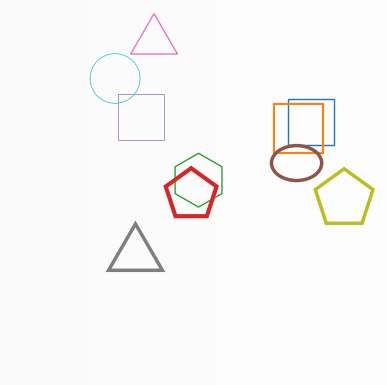[{"shape": "square", "thickness": 1, "radius": 0.3, "center": [0.801, 0.683]}, {"shape": "square", "thickness": 1.5, "radius": 0.32, "center": [0.77, 0.667]}, {"shape": "hexagon", "thickness": 1, "radius": 0.35, "center": [0.512, 0.532]}, {"shape": "pentagon", "thickness": 3, "radius": 0.34, "center": [0.493, 0.494]}, {"shape": "square", "thickness": 0.5, "radius": 0.3, "center": [0.364, 0.696]}, {"shape": "oval", "thickness": 2.5, "radius": 0.32, "center": [0.765, 0.576]}, {"shape": "triangle", "thickness": 1, "radius": 0.35, "center": [0.398, 0.895]}, {"shape": "triangle", "thickness": 2.5, "radius": 0.4, "center": [0.35, 0.338]}, {"shape": "pentagon", "thickness": 2.5, "radius": 0.39, "center": [0.888, 0.483]}, {"shape": "circle", "thickness": 0.5, "radius": 0.32, "center": [0.297, 0.796]}]